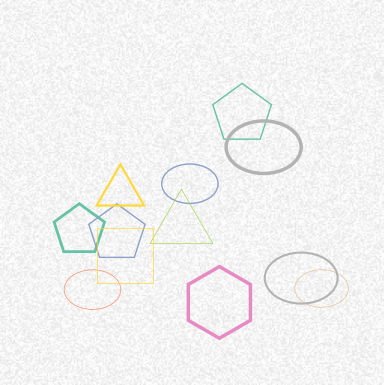[{"shape": "pentagon", "thickness": 2, "radius": 0.34, "center": [0.206, 0.402]}, {"shape": "pentagon", "thickness": 1, "radius": 0.4, "center": [0.629, 0.703]}, {"shape": "oval", "thickness": 0.5, "radius": 0.37, "center": [0.24, 0.248]}, {"shape": "oval", "thickness": 1, "radius": 0.37, "center": [0.493, 0.523]}, {"shape": "pentagon", "thickness": 1, "radius": 0.38, "center": [0.304, 0.394]}, {"shape": "hexagon", "thickness": 2.5, "radius": 0.47, "center": [0.57, 0.215]}, {"shape": "triangle", "thickness": 0.5, "radius": 0.47, "center": [0.471, 0.414]}, {"shape": "square", "thickness": 0.5, "radius": 0.36, "center": [0.325, 0.337]}, {"shape": "triangle", "thickness": 1.5, "radius": 0.36, "center": [0.313, 0.502]}, {"shape": "oval", "thickness": 0.5, "radius": 0.35, "center": [0.835, 0.251]}, {"shape": "oval", "thickness": 1.5, "radius": 0.47, "center": [0.782, 0.278]}, {"shape": "oval", "thickness": 2.5, "radius": 0.49, "center": [0.685, 0.618]}]